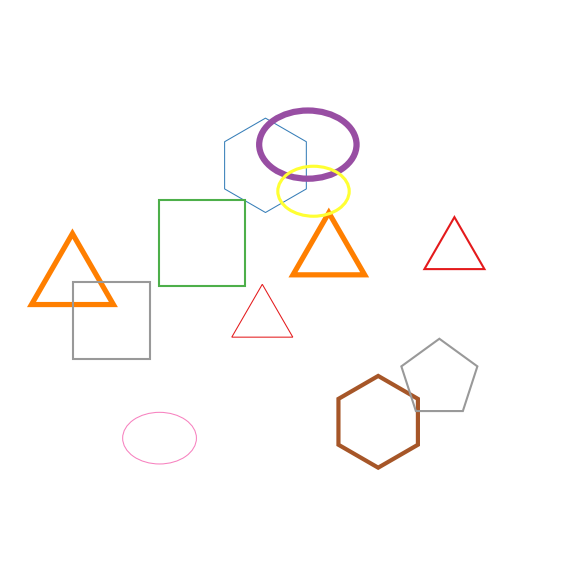[{"shape": "triangle", "thickness": 0.5, "radius": 0.31, "center": [0.454, 0.446]}, {"shape": "triangle", "thickness": 1, "radius": 0.3, "center": [0.787, 0.563]}, {"shape": "hexagon", "thickness": 0.5, "radius": 0.41, "center": [0.46, 0.713]}, {"shape": "square", "thickness": 1, "radius": 0.37, "center": [0.349, 0.578]}, {"shape": "oval", "thickness": 3, "radius": 0.42, "center": [0.533, 0.749]}, {"shape": "triangle", "thickness": 2.5, "radius": 0.36, "center": [0.569, 0.559]}, {"shape": "triangle", "thickness": 2.5, "radius": 0.41, "center": [0.125, 0.513]}, {"shape": "oval", "thickness": 1.5, "radius": 0.31, "center": [0.543, 0.668]}, {"shape": "hexagon", "thickness": 2, "radius": 0.4, "center": [0.655, 0.269]}, {"shape": "oval", "thickness": 0.5, "radius": 0.32, "center": [0.276, 0.24]}, {"shape": "pentagon", "thickness": 1, "radius": 0.35, "center": [0.761, 0.343]}, {"shape": "square", "thickness": 1, "radius": 0.33, "center": [0.193, 0.444]}]